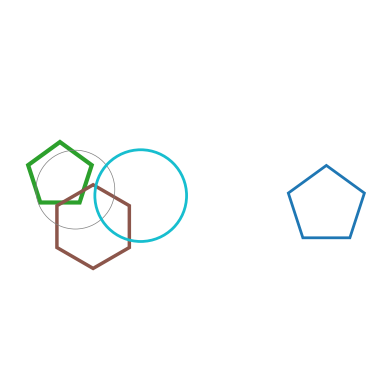[{"shape": "pentagon", "thickness": 2, "radius": 0.52, "center": [0.848, 0.466]}, {"shape": "pentagon", "thickness": 3, "radius": 0.43, "center": [0.156, 0.544]}, {"shape": "hexagon", "thickness": 2.5, "radius": 0.54, "center": [0.242, 0.411]}, {"shape": "circle", "thickness": 0.5, "radius": 0.51, "center": [0.196, 0.507]}, {"shape": "circle", "thickness": 2, "radius": 0.6, "center": [0.365, 0.492]}]